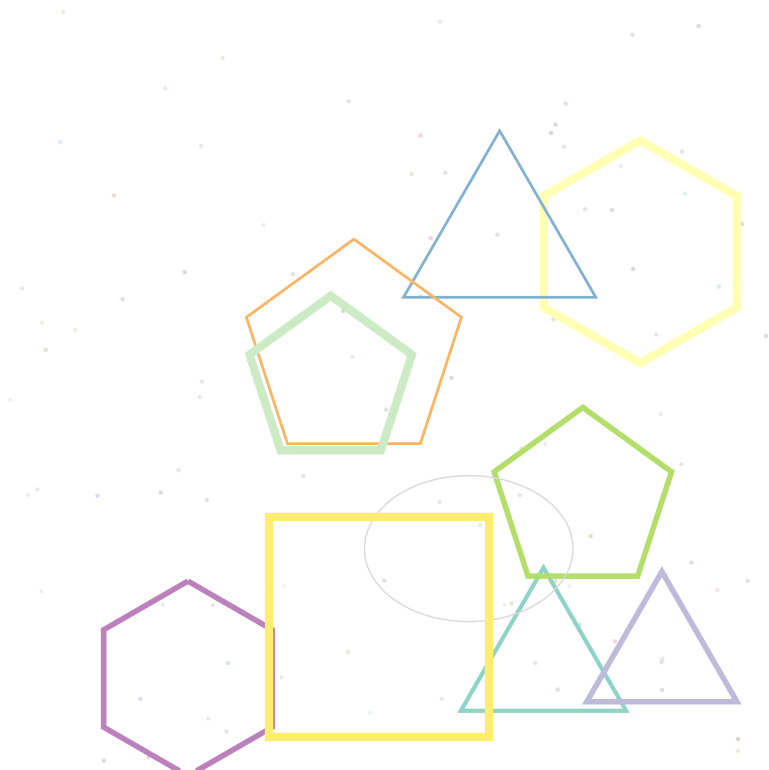[{"shape": "triangle", "thickness": 1.5, "radius": 0.62, "center": [0.706, 0.139]}, {"shape": "hexagon", "thickness": 3, "radius": 0.72, "center": [0.832, 0.673]}, {"shape": "triangle", "thickness": 2, "radius": 0.56, "center": [0.86, 0.145]}, {"shape": "triangle", "thickness": 1, "radius": 0.72, "center": [0.649, 0.686]}, {"shape": "pentagon", "thickness": 1, "radius": 0.73, "center": [0.46, 0.543]}, {"shape": "pentagon", "thickness": 2, "radius": 0.61, "center": [0.757, 0.35]}, {"shape": "oval", "thickness": 0.5, "radius": 0.68, "center": [0.609, 0.287]}, {"shape": "hexagon", "thickness": 2, "radius": 0.63, "center": [0.244, 0.119]}, {"shape": "pentagon", "thickness": 3, "radius": 0.55, "center": [0.43, 0.505]}, {"shape": "square", "thickness": 3, "radius": 0.71, "center": [0.492, 0.185]}]